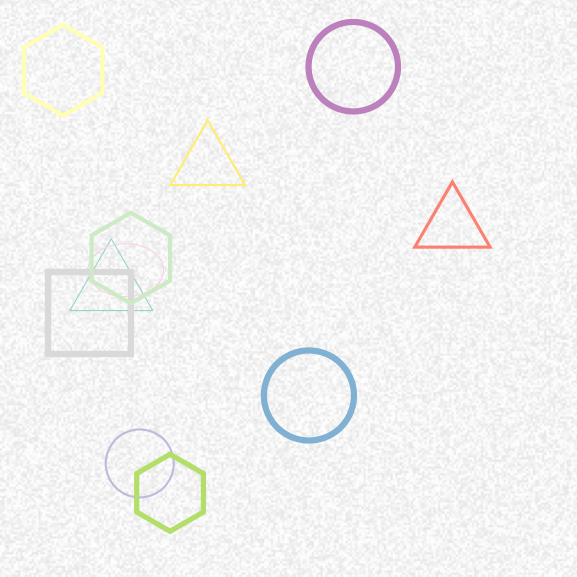[{"shape": "triangle", "thickness": 0.5, "radius": 0.41, "center": [0.193, 0.503]}, {"shape": "hexagon", "thickness": 2, "radius": 0.39, "center": [0.109, 0.878]}, {"shape": "circle", "thickness": 1, "radius": 0.29, "center": [0.242, 0.197]}, {"shape": "triangle", "thickness": 1.5, "radius": 0.38, "center": [0.783, 0.609]}, {"shape": "circle", "thickness": 3, "radius": 0.39, "center": [0.535, 0.314]}, {"shape": "hexagon", "thickness": 2.5, "radius": 0.33, "center": [0.294, 0.146]}, {"shape": "oval", "thickness": 0.5, "radius": 0.33, "center": [0.218, 0.531]}, {"shape": "square", "thickness": 3, "radius": 0.36, "center": [0.155, 0.457]}, {"shape": "circle", "thickness": 3, "radius": 0.39, "center": [0.612, 0.884]}, {"shape": "hexagon", "thickness": 2, "radius": 0.39, "center": [0.227, 0.552]}, {"shape": "triangle", "thickness": 1, "radius": 0.37, "center": [0.36, 0.716]}]